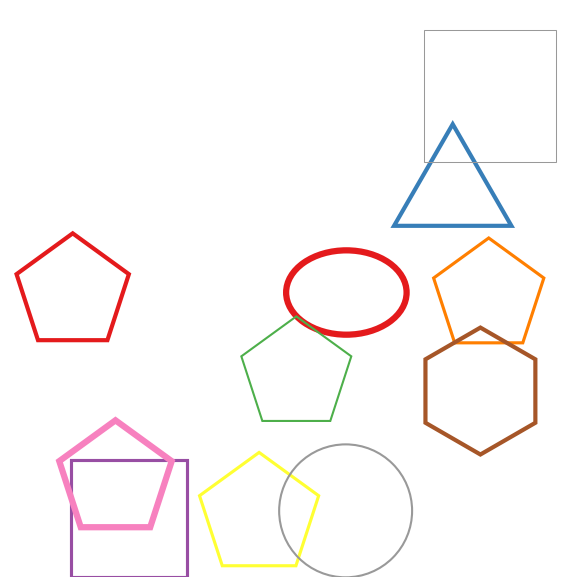[{"shape": "pentagon", "thickness": 2, "radius": 0.51, "center": [0.126, 0.493]}, {"shape": "oval", "thickness": 3, "radius": 0.52, "center": [0.6, 0.493]}, {"shape": "triangle", "thickness": 2, "radius": 0.59, "center": [0.784, 0.667]}, {"shape": "pentagon", "thickness": 1, "radius": 0.5, "center": [0.513, 0.351]}, {"shape": "square", "thickness": 1.5, "radius": 0.5, "center": [0.223, 0.101]}, {"shape": "pentagon", "thickness": 1.5, "radius": 0.5, "center": [0.846, 0.487]}, {"shape": "pentagon", "thickness": 1.5, "radius": 0.54, "center": [0.449, 0.107]}, {"shape": "hexagon", "thickness": 2, "radius": 0.55, "center": [0.832, 0.322]}, {"shape": "pentagon", "thickness": 3, "radius": 0.51, "center": [0.2, 0.169]}, {"shape": "circle", "thickness": 1, "radius": 0.58, "center": [0.598, 0.115]}, {"shape": "square", "thickness": 0.5, "radius": 0.57, "center": [0.848, 0.833]}]